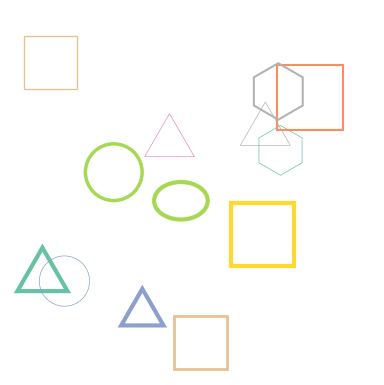[{"shape": "triangle", "thickness": 3, "radius": 0.38, "center": [0.11, 0.281]}, {"shape": "hexagon", "thickness": 0.5, "radius": 0.32, "center": [0.729, 0.609]}, {"shape": "square", "thickness": 1.5, "radius": 0.43, "center": [0.805, 0.747]}, {"shape": "circle", "thickness": 0.5, "radius": 0.33, "center": [0.167, 0.27]}, {"shape": "triangle", "thickness": 3, "radius": 0.32, "center": [0.37, 0.186]}, {"shape": "triangle", "thickness": 0.5, "radius": 0.37, "center": [0.44, 0.63]}, {"shape": "oval", "thickness": 3, "radius": 0.35, "center": [0.47, 0.479]}, {"shape": "circle", "thickness": 2.5, "radius": 0.37, "center": [0.296, 0.553]}, {"shape": "square", "thickness": 3, "radius": 0.41, "center": [0.681, 0.39]}, {"shape": "square", "thickness": 2, "radius": 0.34, "center": [0.521, 0.111]}, {"shape": "square", "thickness": 1, "radius": 0.34, "center": [0.13, 0.838]}, {"shape": "triangle", "thickness": 0.5, "radius": 0.38, "center": [0.689, 0.66]}, {"shape": "hexagon", "thickness": 1.5, "radius": 0.37, "center": [0.723, 0.763]}]